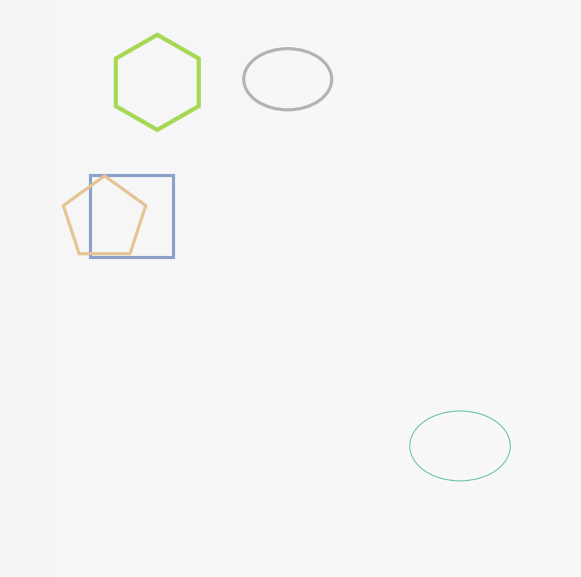[{"shape": "oval", "thickness": 0.5, "radius": 0.43, "center": [0.791, 0.227]}, {"shape": "square", "thickness": 1.5, "radius": 0.35, "center": [0.226, 0.626]}, {"shape": "hexagon", "thickness": 2, "radius": 0.41, "center": [0.271, 0.857]}, {"shape": "pentagon", "thickness": 1.5, "radius": 0.37, "center": [0.18, 0.62]}, {"shape": "oval", "thickness": 1.5, "radius": 0.38, "center": [0.495, 0.862]}]